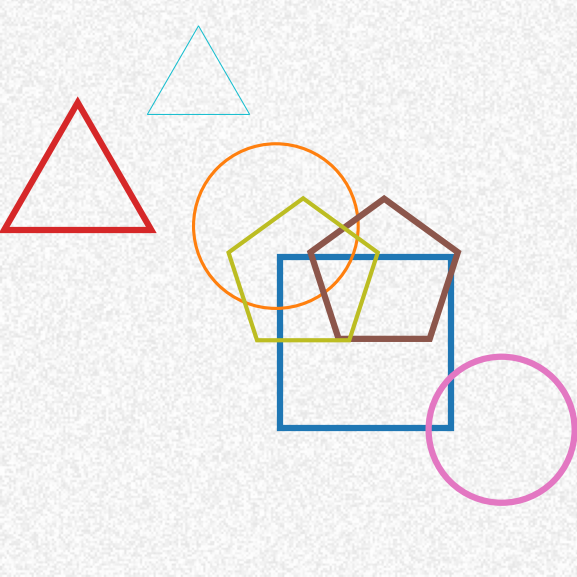[{"shape": "square", "thickness": 3, "radius": 0.74, "center": [0.633, 0.407]}, {"shape": "circle", "thickness": 1.5, "radius": 0.71, "center": [0.478, 0.608]}, {"shape": "triangle", "thickness": 3, "radius": 0.74, "center": [0.135, 0.674]}, {"shape": "pentagon", "thickness": 3, "radius": 0.67, "center": [0.665, 0.521]}, {"shape": "circle", "thickness": 3, "radius": 0.63, "center": [0.869, 0.255]}, {"shape": "pentagon", "thickness": 2, "radius": 0.68, "center": [0.525, 0.52]}, {"shape": "triangle", "thickness": 0.5, "radius": 0.51, "center": [0.344, 0.852]}]